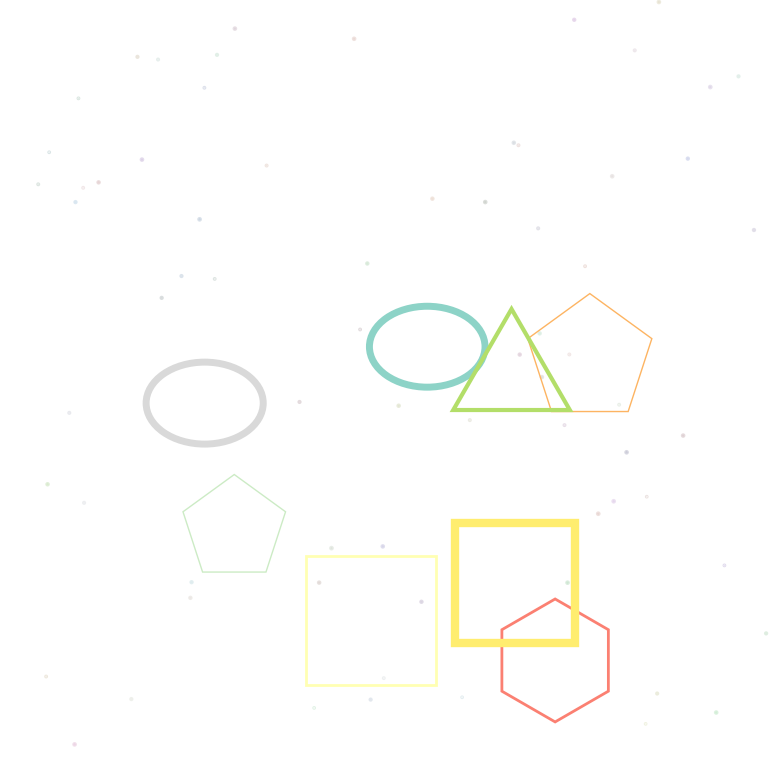[{"shape": "oval", "thickness": 2.5, "radius": 0.38, "center": [0.555, 0.55]}, {"shape": "square", "thickness": 1, "radius": 0.42, "center": [0.482, 0.194]}, {"shape": "hexagon", "thickness": 1, "radius": 0.4, "center": [0.721, 0.142]}, {"shape": "pentagon", "thickness": 0.5, "radius": 0.42, "center": [0.766, 0.534]}, {"shape": "triangle", "thickness": 1.5, "radius": 0.44, "center": [0.664, 0.511]}, {"shape": "oval", "thickness": 2.5, "radius": 0.38, "center": [0.266, 0.476]}, {"shape": "pentagon", "thickness": 0.5, "radius": 0.35, "center": [0.304, 0.314]}, {"shape": "square", "thickness": 3, "radius": 0.39, "center": [0.669, 0.242]}]